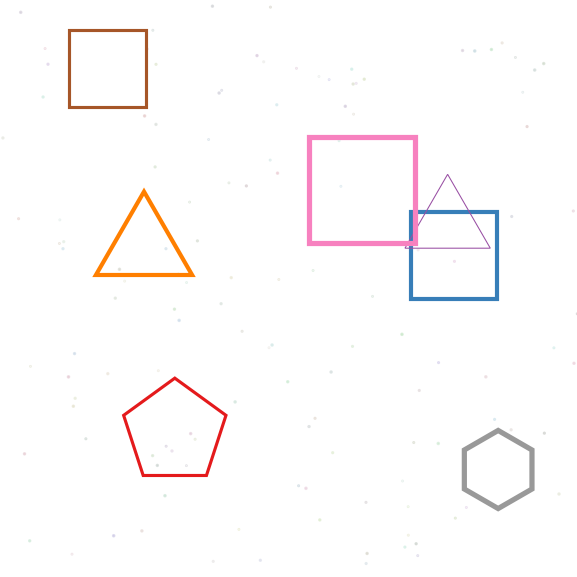[{"shape": "pentagon", "thickness": 1.5, "radius": 0.47, "center": [0.303, 0.251]}, {"shape": "square", "thickness": 2, "radius": 0.38, "center": [0.786, 0.557]}, {"shape": "triangle", "thickness": 0.5, "radius": 0.43, "center": [0.775, 0.612]}, {"shape": "triangle", "thickness": 2, "radius": 0.48, "center": [0.249, 0.571]}, {"shape": "square", "thickness": 1.5, "radius": 0.33, "center": [0.186, 0.88]}, {"shape": "square", "thickness": 2.5, "radius": 0.46, "center": [0.627, 0.669]}, {"shape": "hexagon", "thickness": 2.5, "radius": 0.34, "center": [0.863, 0.186]}]